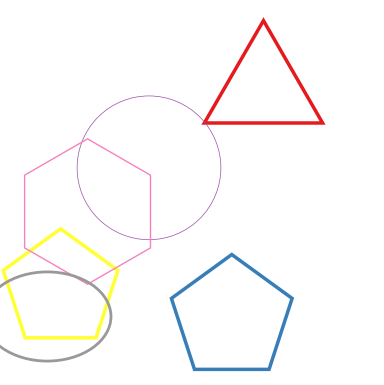[{"shape": "triangle", "thickness": 2.5, "radius": 0.89, "center": [0.684, 0.769]}, {"shape": "pentagon", "thickness": 2.5, "radius": 0.82, "center": [0.602, 0.174]}, {"shape": "circle", "thickness": 0.5, "radius": 0.93, "center": [0.387, 0.564]}, {"shape": "pentagon", "thickness": 2.5, "radius": 0.78, "center": [0.157, 0.249]}, {"shape": "hexagon", "thickness": 1, "radius": 0.94, "center": [0.227, 0.451]}, {"shape": "oval", "thickness": 2, "radius": 0.83, "center": [0.123, 0.178]}]